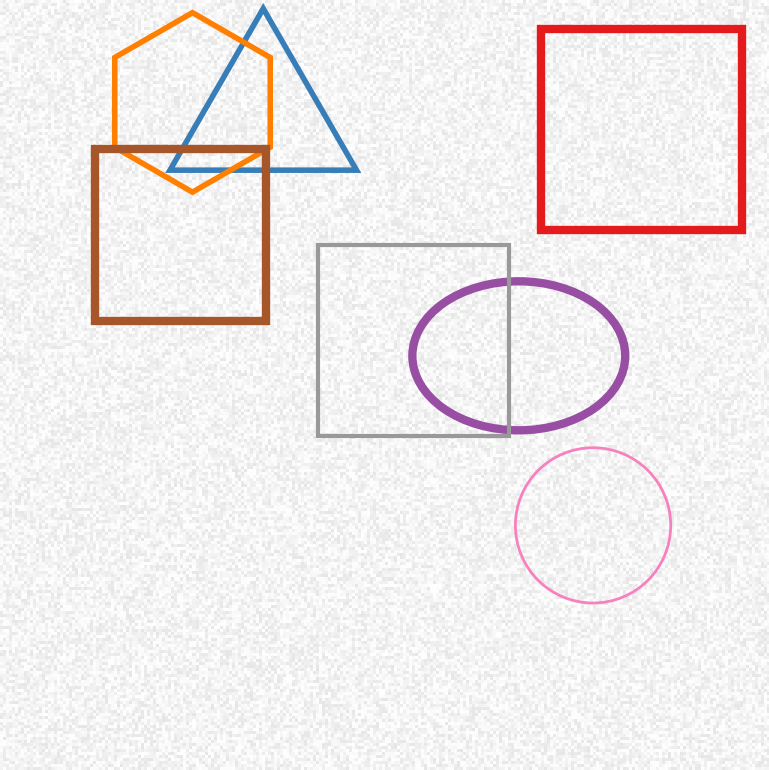[{"shape": "square", "thickness": 3, "radius": 0.65, "center": [0.833, 0.832]}, {"shape": "triangle", "thickness": 2, "radius": 0.7, "center": [0.342, 0.849]}, {"shape": "oval", "thickness": 3, "radius": 0.69, "center": [0.674, 0.538]}, {"shape": "hexagon", "thickness": 2, "radius": 0.58, "center": [0.25, 0.867]}, {"shape": "square", "thickness": 3, "radius": 0.56, "center": [0.234, 0.695]}, {"shape": "circle", "thickness": 1, "radius": 0.5, "center": [0.77, 0.318]}, {"shape": "square", "thickness": 1.5, "radius": 0.62, "center": [0.537, 0.558]}]